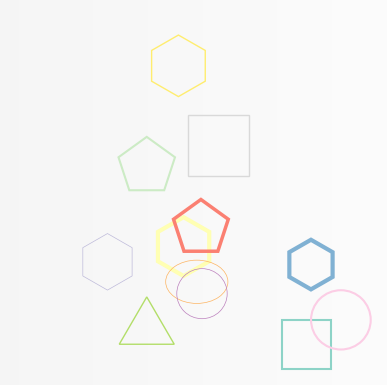[{"shape": "square", "thickness": 1.5, "radius": 0.31, "center": [0.791, 0.105]}, {"shape": "hexagon", "thickness": 3, "radius": 0.38, "center": [0.474, 0.36]}, {"shape": "hexagon", "thickness": 0.5, "radius": 0.37, "center": [0.277, 0.32]}, {"shape": "pentagon", "thickness": 2.5, "radius": 0.37, "center": [0.518, 0.408]}, {"shape": "hexagon", "thickness": 3, "radius": 0.32, "center": [0.803, 0.313]}, {"shape": "oval", "thickness": 0.5, "radius": 0.4, "center": [0.508, 0.268]}, {"shape": "triangle", "thickness": 1, "radius": 0.41, "center": [0.379, 0.147]}, {"shape": "circle", "thickness": 1.5, "radius": 0.38, "center": [0.88, 0.169]}, {"shape": "square", "thickness": 1, "radius": 0.39, "center": [0.565, 0.622]}, {"shape": "circle", "thickness": 0.5, "radius": 0.33, "center": [0.521, 0.237]}, {"shape": "pentagon", "thickness": 1.5, "radius": 0.38, "center": [0.379, 0.568]}, {"shape": "hexagon", "thickness": 1, "radius": 0.4, "center": [0.46, 0.829]}]